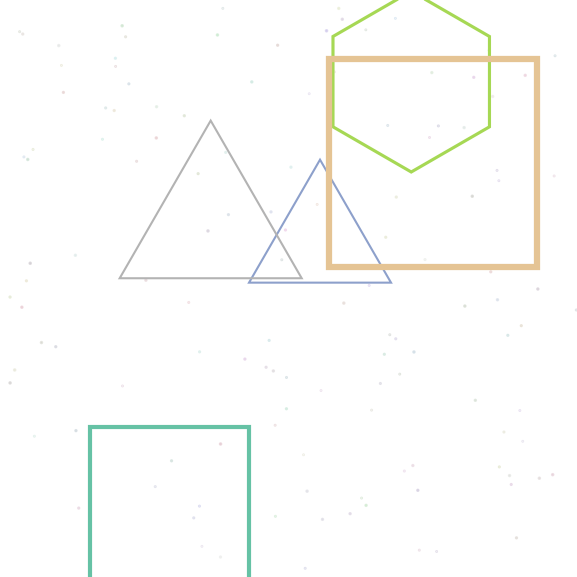[{"shape": "square", "thickness": 2, "radius": 0.69, "center": [0.293, 0.122]}, {"shape": "triangle", "thickness": 1, "radius": 0.71, "center": [0.554, 0.581]}, {"shape": "hexagon", "thickness": 1.5, "radius": 0.78, "center": [0.712, 0.858]}, {"shape": "square", "thickness": 3, "radius": 0.9, "center": [0.749, 0.716]}, {"shape": "triangle", "thickness": 1, "radius": 0.91, "center": [0.365, 0.608]}]